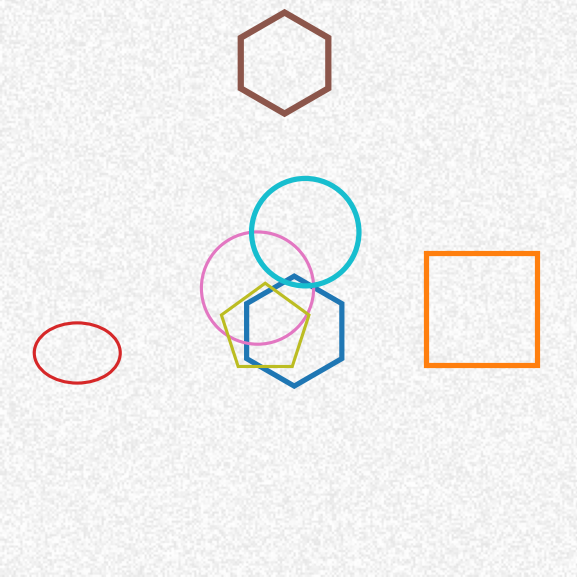[{"shape": "hexagon", "thickness": 2.5, "radius": 0.48, "center": [0.51, 0.426]}, {"shape": "square", "thickness": 2.5, "radius": 0.48, "center": [0.834, 0.464]}, {"shape": "oval", "thickness": 1.5, "radius": 0.37, "center": [0.134, 0.388]}, {"shape": "hexagon", "thickness": 3, "radius": 0.44, "center": [0.493, 0.89]}, {"shape": "circle", "thickness": 1.5, "radius": 0.49, "center": [0.446, 0.5]}, {"shape": "pentagon", "thickness": 1.5, "radius": 0.4, "center": [0.459, 0.429]}, {"shape": "circle", "thickness": 2.5, "radius": 0.47, "center": [0.529, 0.597]}]